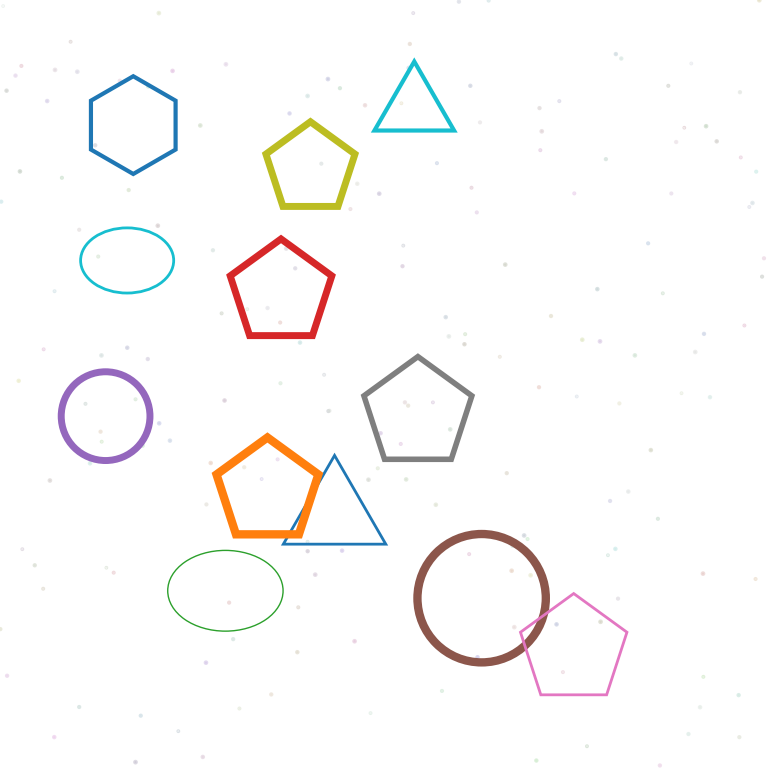[{"shape": "hexagon", "thickness": 1.5, "radius": 0.32, "center": [0.173, 0.838]}, {"shape": "triangle", "thickness": 1, "radius": 0.38, "center": [0.434, 0.332]}, {"shape": "pentagon", "thickness": 3, "radius": 0.35, "center": [0.347, 0.362]}, {"shape": "oval", "thickness": 0.5, "radius": 0.37, "center": [0.293, 0.233]}, {"shape": "pentagon", "thickness": 2.5, "radius": 0.35, "center": [0.365, 0.62]}, {"shape": "circle", "thickness": 2.5, "radius": 0.29, "center": [0.137, 0.46]}, {"shape": "circle", "thickness": 3, "radius": 0.42, "center": [0.626, 0.223]}, {"shape": "pentagon", "thickness": 1, "radius": 0.36, "center": [0.745, 0.156]}, {"shape": "pentagon", "thickness": 2, "radius": 0.37, "center": [0.543, 0.463]}, {"shape": "pentagon", "thickness": 2.5, "radius": 0.3, "center": [0.403, 0.781]}, {"shape": "oval", "thickness": 1, "radius": 0.3, "center": [0.165, 0.662]}, {"shape": "triangle", "thickness": 1.5, "radius": 0.3, "center": [0.538, 0.86]}]